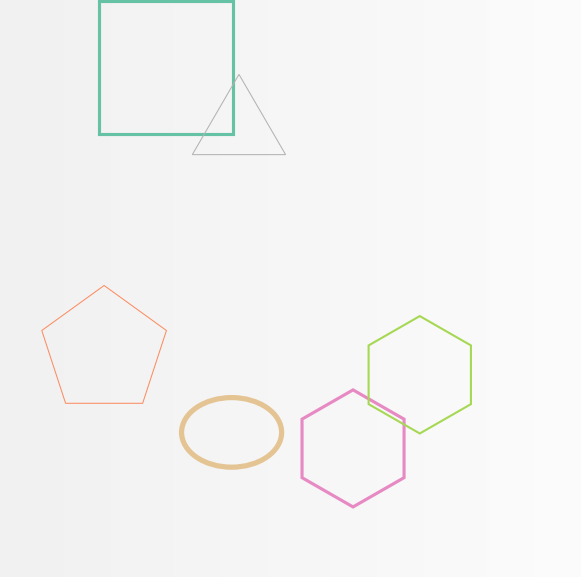[{"shape": "square", "thickness": 1.5, "radius": 0.58, "center": [0.286, 0.882]}, {"shape": "pentagon", "thickness": 0.5, "radius": 0.56, "center": [0.179, 0.392]}, {"shape": "hexagon", "thickness": 1.5, "radius": 0.51, "center": [0.607, 0.223]}, {"shape": "hexagon", "thickness": 1, "radius": 0.51, "center": [0.722, 0.35]}, {"shape": "oval", "thickness": 2.5, "radius": 0.43, "center": [0.398, 0.25]}, {"shape": "triangle", "thickness": 0.5, "radius": 0.46, "center": [0.411, 0.778]}]